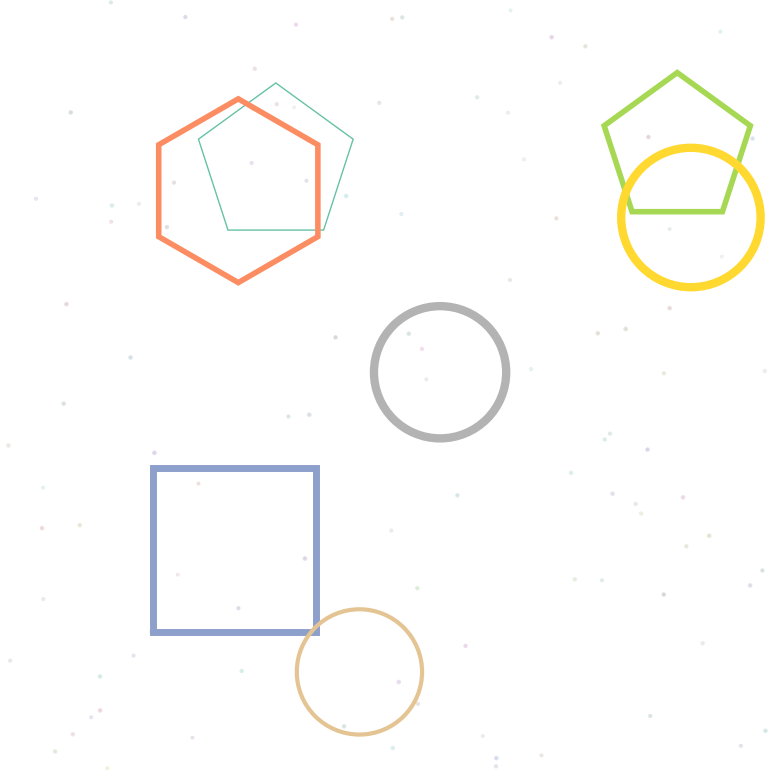[{"shape": "pentagon", "thickness": 0.5, "radius": 0.53, "center": [0.358, 0.787]}, {"shape": "hexagon", "thickness": 2, "radius": 0.6, "center": [0.309, 0.752]}, {"shape": "square", "thickness": 2.5, "radius": 0.53, "center": [0.305, 0.286]}, {"shape": "pentagon", "thickness": 2, "radius": 0.5, "center": [0.88, 0.806]}, {"shape": "circle", "thickness": 3, "radius": 0.45, "center": [0.897, 0.718]}, {"shape": "circle", "thickness": 1.5, "radius": 0.41, "center": [0.467, 0.127]}, {"shape": "circle", "thickness": 3, "radius": 0.43, "center": [0.572, 0.517]}]